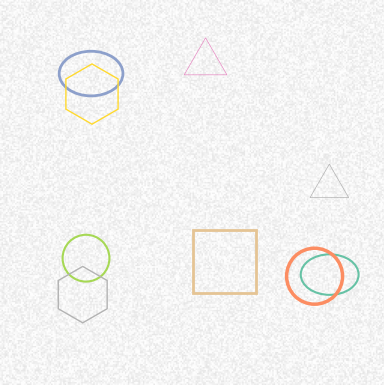[{"shape": "oval", "thickness": 1.5, "radius": 0.38, "center": [0.856, 0.287]}, {"shape": "circle", "thickness": 2.5, "radius": 0.36, "center": [0.817, 0.283]}, {"shape": "oval", "thickness": 2, "radius": 0.41, "center": [0.237, 0.809]}, {"shape": "triangle", "thickness": 0.5, "radius": 0.32, "center": [0.534, 0.838]}, {"shape": "circle", "thickness": 1.5, "radius": 0.3, "center": [0.223, 0.329]}, {"shape": "hexagon", "thickness": 1, "radius": 0.39, "center": [0.239, 0.756]}, {"shape": "square", "thickness": 2, "radius": 0.41, "center": [0.583, 0.321]}, {"shape": "triangle", "thickness": 0.5, "radius": 0.29, "center": [0.855, 0.516]}, {"shape": "hexagon", "thickness": 1, "radius": 0.37, "center": [0.215, 0.235]}]